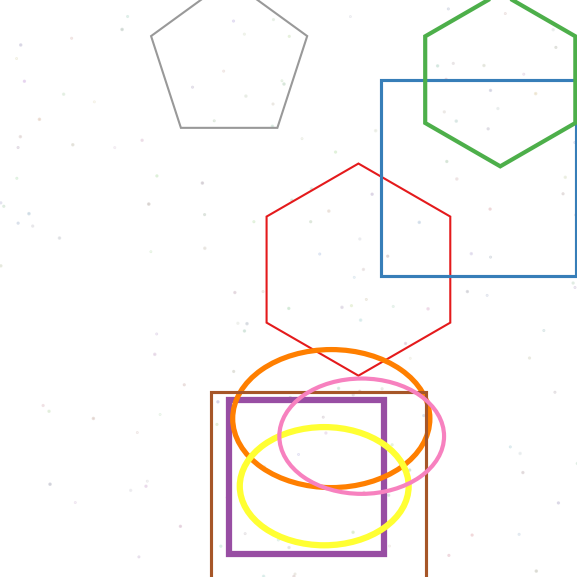[{"shape": "hexagon", "thickness": 1, "radius": 0.92, "center": [0.621, 0.532]}, {"shape": "square", "thickness": 1.5, "radius": 0.85, "center": [0.828, 0.691]}, {"shape": "hexagon", "thickness": 2, "radius": 0.75, "center": [0.866, 0.861]}, {"shape": "square", "thickness": 3, "radius": 0.67, "center": [0.531, 0.173]}, {"shape": "oval", "thickness": 2.5, "radius": 0.85, "center": [0.574, 0.274]}, {"shape": "oval", "thickness": 3, "radius": 0.73, "center": [0.561, 0.157]}, {"shape": "square", "thickness": 1.5, "radius": 0.93, "center": [0.552, 0.135]}, {"shape": "oval", "thickness": 2, "radius": 0.71, "center": [0.626, 0.244]}, {"shape": "pentagon", "thickness": 1, "radius": 0.71, "center": [0.397, 0.893]}]